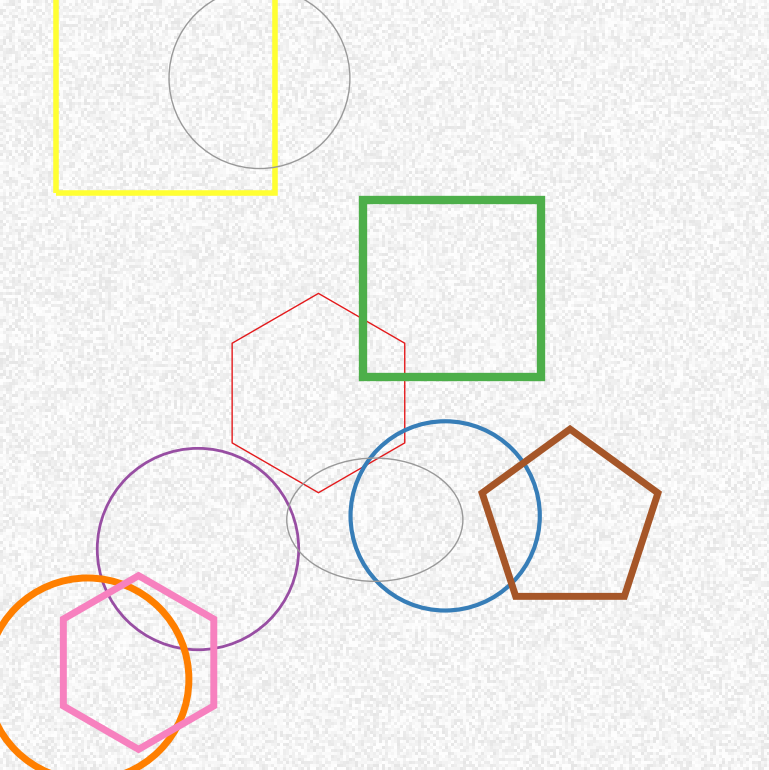[{"shape": "hexagon", "thickness": 0.5, "radius": 0.65, "center": [0.414, 0.49]}, {"shape": "circle", "thickness": 1.5, "radius": 0.61, "center": [0.578, 0.33]}, {"shape": "square", "thickness": 3, "radius": 0.58, "center": [0.587, 0.626]}, {"shape": "circle", "thickness": 1, "radius": 0.65, "center": [0.257, 0.287]}, {"shape": "circle", "thickness": 2.5, "radius": 0.66, "center": [0.114, 0.118]}, {"shape": "square", "thickness": 2, "radius": 0.71, "center": [0.214, 0.892]}, {"shape": "pentagon", "thickness": 2.5, "radius": 0.6, "center": [0.74, 0.323]}, {"shape": "hexagon", "thickness": 2.5, "radius": 0.56, "center": [0.18, 0.14]}, {"shape": "circle", "thickness": 0.5, "radius": 0.59, "center": [0.337, 0.899]}, {"shape": "oval", "thickness": 0.5, "radius": 0.57, "center": [0.487, 0.325]}]